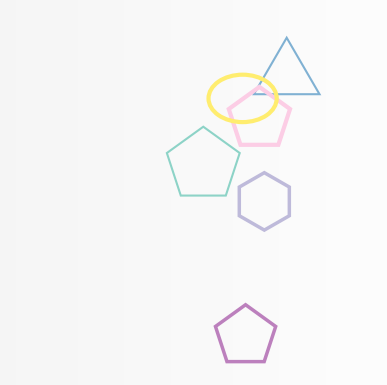[{"shape": "pentagon", "thickness": 1.5, "radius": 0.49, "center": [0.525, 0.572]}, {"shape": "hexagon", "thickness": 2.5, "radius": 0.37, "center": [0.682, 0.477]}, {"shape": "triangle", "thickness": 1.5, "radius": 0.49, "center": [0.74, 0.804]}, {"shape": "pentagon", "thickness": 3, "radius": 0.42, "center": [0.669, 0.691]}, {"shape": "pentagon", "thickness": 2.5, "radius": 0.41, "center": [0.634, 0.127]}, {"shape": "oval", "thickness": 3, "radius": 0.44, "center": [0.626, 0.744]}]